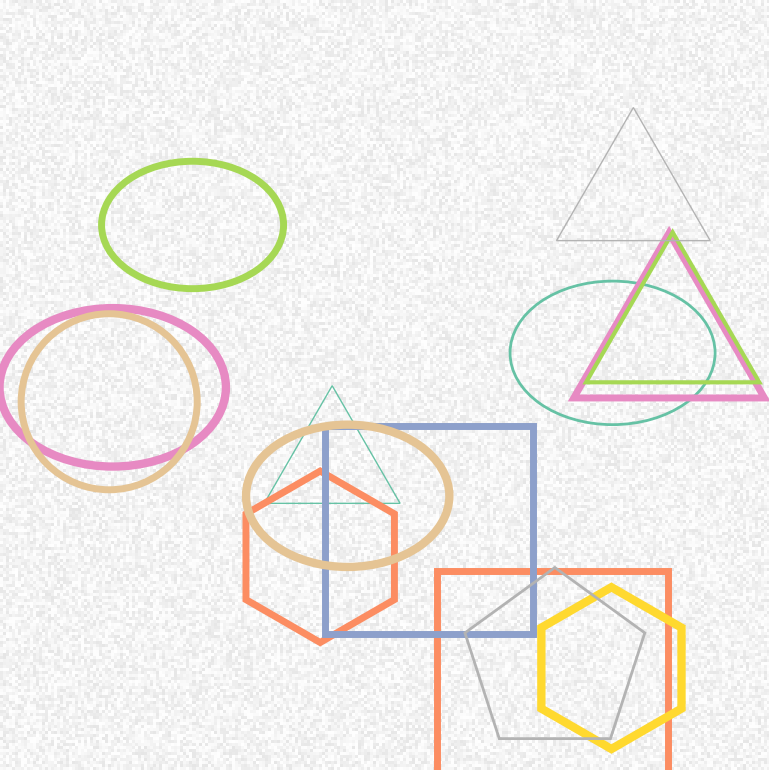[{"shape": "triangle", "thickness": 0.5, "radius": 0.51, "center": [0.431, 0.397]}, {"shape": "oval", "thickness": 1, "radius": 0.67, "center": [0.796, 0.542]}, {"shape": "square", "thickness": 2.5, "radius": 0.75, "center": [0.717, 0.109]}, {"shape": "hexagon", "thickness": 2.5, "radius": 0.56, "center": [0.416, 0.277]}, {"shape": "square", "thickness": 2.5, "radius": 0.68, "center": [0.557, 0.312]}, {"shape": "triangle", "thickness": 2.5, "radius": 0.71, "center": [0.869, 0.555]}, {"shape": "oval", "thickness": 3, "radius": 0.73, "center": [0.146, 0.497]}, {"shape": "triangle", "thickness": 1.5, "radius": 0.65, "center": [0.874, 0.568]}, {"shape": "oval", "thickness": 2.5, "radius": 0.59, "center": [0.25, 0.708]}, {"shape": "hexagon", "thickness": 3, "radius": 0.53, "center": [0.794, 0.132]}, {"shape": "oval", "thickness": 3, "radius": 0.66, "center": [0.452, 0.356]}, {"shape": "circle", "thickness": 2.5, "radius": 0.57, "center": [0.142, 0.478]}, {"shape": "triangle", "thickness": 0.5, "radius": 0.58, "center": [0.823, 0.745]}, {"shape": "pentagon", "thickness": 1, "radius": 0.61, "center": [0.721, 0.14]}]